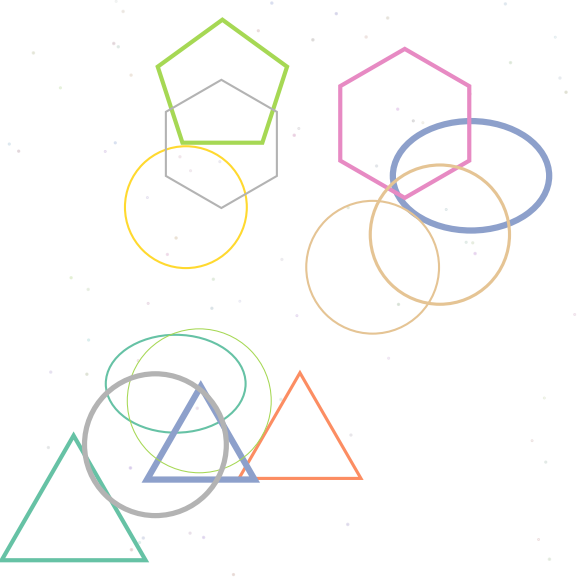[{"shape": "oval", "thickness": 1, "radius": 0.61, "center": [0.304, 0.335]}, {"shape": "triangle", "thickness": 2, "radius": 0.72, "center": [0.127, 0.101]}, {"shape": "triangle", "thickness": 1.5, "radius": 0.61, "center": [0.519, 0.232]}, {"shape": "oval", "thickness": 3, "radius": 0.68, "center": [0.816, 0.695]}, {"shape": "triangle", "thickness": 3, "radius": 0.54, "center": [0.348, 0.223]}, {"shape": "hexagon", "thickness": 2, "radius": 0.64, "center": [0.701, 0.785]}, {"shape": "pentagon", "thickness": 2, "radius": 0.59, "center": [0.385, 0.847]}, {"shape": "circle", "thickness": 0.5, "radius": 0.62, "center": [0.345, 0.305]}, {"shape": "circle", "thickness": 1, "radius": 0.53, "center": [0.322, 0.64]}, {"shape": "circle", "thickness": 1, "radius": 0.57, "center": [0.645, 0.536]}, {"shape": "circle", "thickness": 1.5, "radius": 0.6, "center": [0.762, 0.593]}, {"shape": "circle", "thickness": 2.5, "radius": 0.61, "center": [0.269, 0.229]}, {"shape": "hexagon", "thickness": 1, "radius": 0.55, "center": [0.383, 0.75]}]